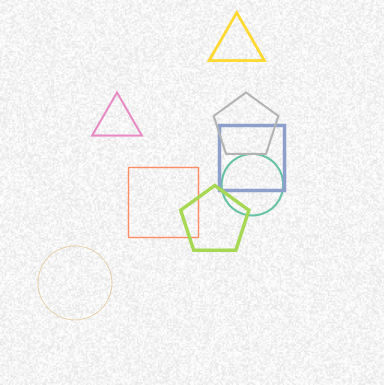[{"shape": "circle", "thickness": 1.5, "radius": 0.4, "center": [0.656, 0.52]}, {"shape": "square", "thickness": 1, "radius": 0.45, "center": [0.423, 0.475]}, {"shape": "square", "thickness": 2.5, "radius": 0.43, "center": [0.653, 0.591]}, {"shape": "triangle", "thickness": 1.5, "radius": 0.37, "center": [0.304, 0.685]}, {"shape": "pentagon", "thickness": 2.5, "radius": 0.47, "center": [0.558, 0.425]}, {"shape": "triangle", "thickness": 2, "radius": 0.41, "center": [0.615, 0.884]}, {"shape": "circle", "thickness": 0.5, "radius": 0.48, "center": [0.195, 0.265]}, {"shape": "pentagon", "thickness": 1.5, "radius": 0.44, "center": [0.639, 0.672]}]